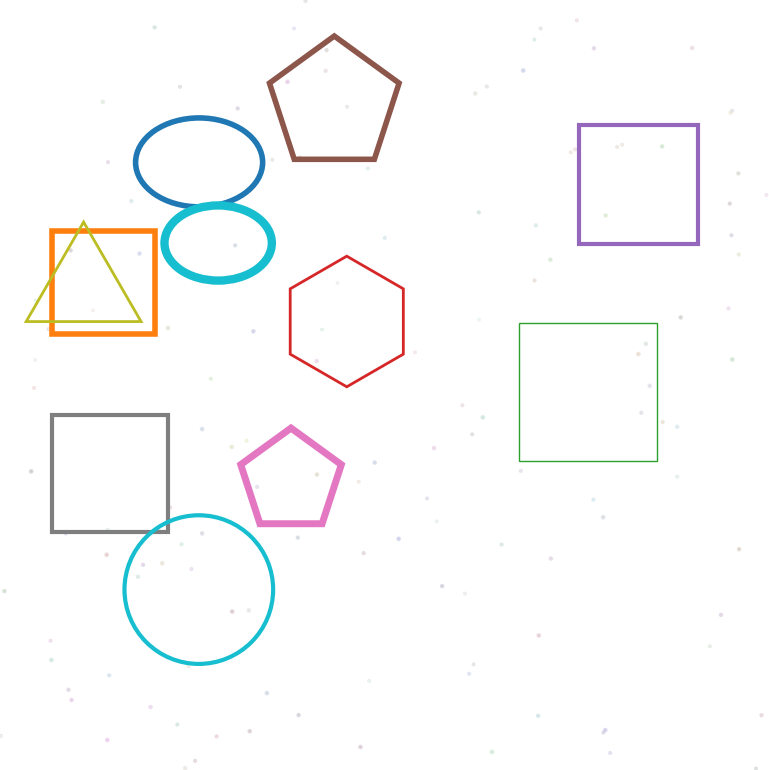[{"shape": "oval", "thickness": 2, "radius": 0.41, "center": [0.259, 0.789]}, {"shape": "square", "thickness": 2, "radius": 0.33, "center": [0.134, 0.633]}, {"shape": "square", "thickness": 0.5, "radius": 0.45, "center": [0.764, 0.491]}, {"shape": "hexagon", "thickness": 1, "radius": 0.42, "center": [0.45, 0.582]}, {"shape": "square", "thickness": 1.5, "radius": 0.39, "center": [0.829, 0.761]}, {"shape": "pentagon", "thickness": 2, "radius": 0.44, "center": [0.434, 0.865]}, {"shape": "pentagon", "thickness": 2.5, "radius": 0.34, "center": [0.378, 0.375]}, {"shape": "square", "thickness": 1.5, "radius": 0.38, "center": [0.143, 0.385]}, {"shape": "triangle", "thickness": 1, "radius": 0.43, "center": [0.109, 0.625]}, {"shape": "circle", "thickness": 1.5, "radius": 0.48, "center": [0.258, 0.234]}, {"shape": "oval", "thickness": 3, "radius": 0.35, "center": [0.283, 0.684]}]